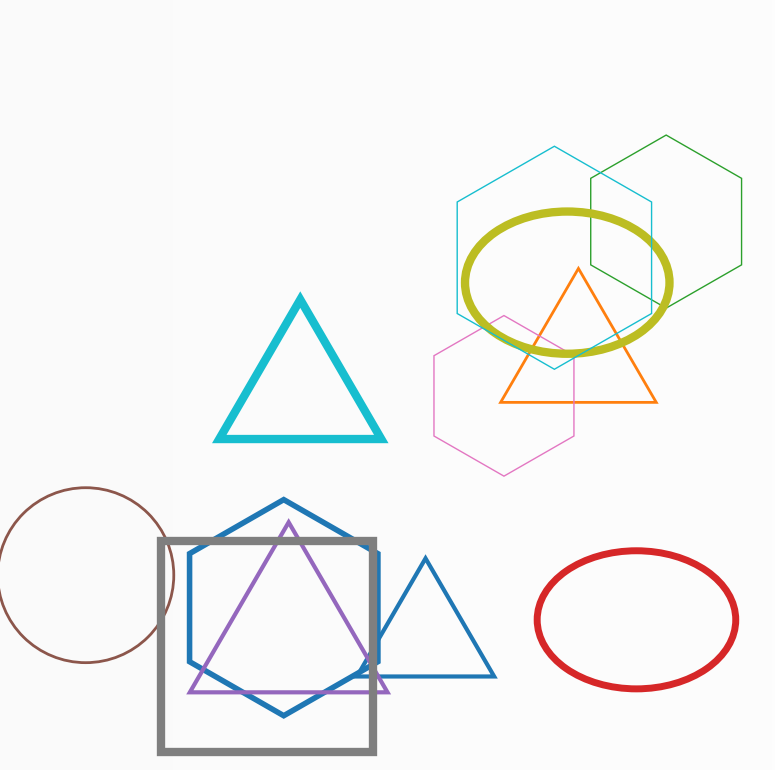[{"shape": "hexagon", "thickness": 2, "radius": 0.7, "center": [0.366, 0.211]}, {"shape": "triangle", "thickness": 1.5, "radius": 0.51, "center": [0.549, 0.173]}, {"shape": "triangle", "thickness": 1, "radius": 0.58, "center": [0.746, 0.535]}, {"shape": "hexagon", "thickness": 0.5, "radius": 0.56, "center": [0.86, 0.712]}, {"shape": "oval", "thickness": 2.5, "radius": 0.64, "center": [0.821, 0.195]}, {"shape": "triangle", "thickness": 1.5, "radius": 0.74, "center": [0.372, 0.175]}, {"shape": "circle", "thickness": 1, "radius": 0.57, "center": [0.111, 0.253]}, {"shape": "hexagon", "thickness": 0.5, "radius": 0.52, "center": [0.65, 0.486]}, {"shape": "square", "thickness": 3, "radius": 0.68, "center": [0.344, 0.16]}, {"shape": "oval", "thickness": 3, "radius": 0.66, "center": [0.732, 0.633]}, {"shape": "hexagon", "thickness": 0.5, "radius": 0.72, "center": [0.715, 0.665]}, {"shape": "triangle", "thickness": 3, "radius": 0.6, "center": [0.387, 0.49]}]